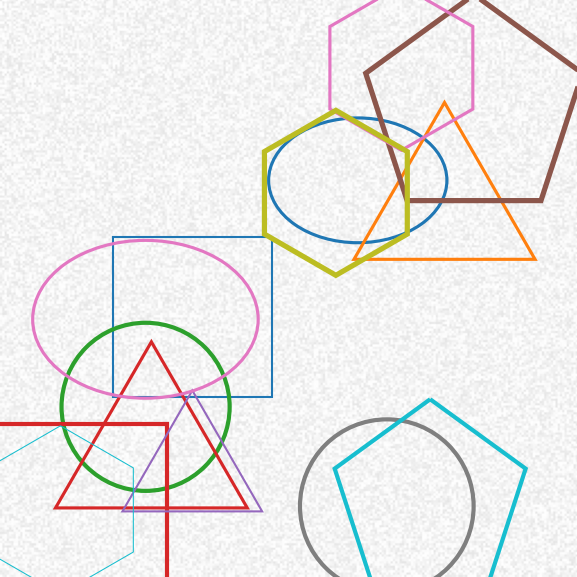[{"shape": "oval", "thickness": 1.5, "radius": 0.77, "center": [0.62, 0.687]}, {"shape": "square", "thickness": 1, "radius": 0.69, "center": [0.333, 0.45]}, {"shape": "triangle", "thickness": 1.5, "radius": 0.91, "center": [0.77, 0.641]}, {"shape": "circle", "thickness": 2, "radius": 0.73, "center": [0.252, 0.295]}, {"shape": "square", "thickness": 2, "radius": 0.8, "center": [0.128, 0.104]}, {"shape": "triangle", "thickness": 1.5, "radius": 0.96, "center": [0.262, 0.215]}, {"shape": "triangle", "thickness": 1, "radius": 0.7, "center": [0.333, 0.183]}, {"shape": "pentagon", "thickness": 2.5, "radius": 0.99, "center": [0.821, 0.811]}, {"shape": "hexagon", "thickness": 1.5, "radius": 0.71, "center": [0.695, 0.882]}, {"shape": "oval", "thickness": 1.5, "radius": 0.98, "center": [0.252, 0.446]}, {"shape": "circle", "thickness": 2, "radius": 0.75, "center": [0.67, 0.123]}, {"shape": "hexagon", "thickness": 2.5, "radius": 0.71, "center": [0.582, 0.665]}, {"shape": "pentagon", "thickness": 2, "radius": 0.87, "center": [0.745, 0.134]}, {"shape": "hexagon", "thickness": 0.5, "radius": 0.73, "center": [0.105, 0.116]}]